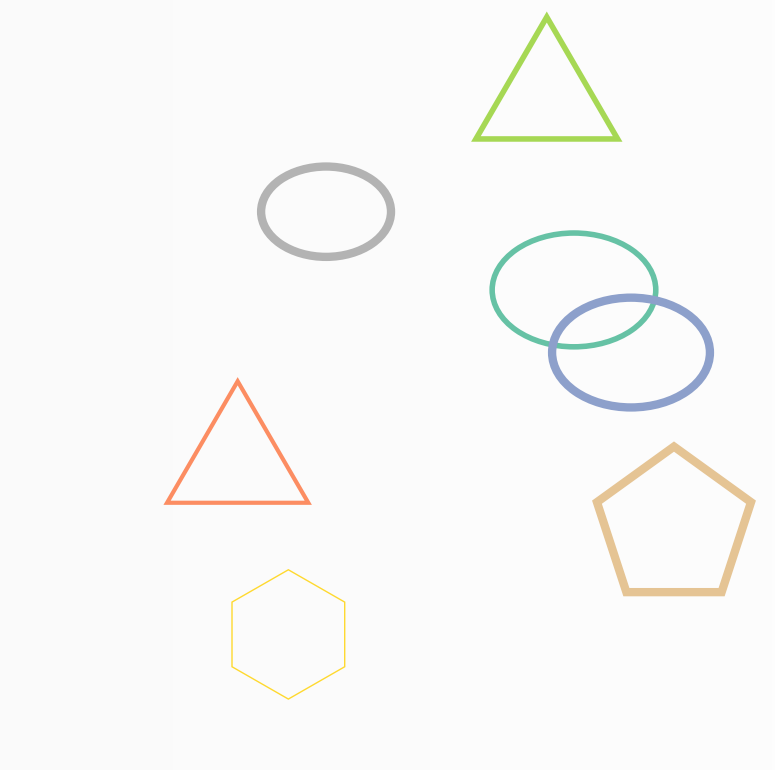[{"shape": "oval", "thickness": 2, "radius": 0.53, "center": [0.741, 0.623]}, {"shape": "triangle", "thickness": 1.5, "radius": 0.53, "center": [0.307, 0.4]}, {"shape": "oval", "thickness": 3, "radius": 0.51, "center": [0.814, 0.542]}, {"shape": "triangle", "thickness": 2, "radius": 0.53, "center": [0.706, 0.872]}, {"shape": "hexagon", "thickness": 0.5, "radius": 0.42, "center": [0.372, 0.176]}, {"shape": "pentagon", "thickness": 3, "radius": 0.52, "center": [0.87, 0.316]}, {"shape": "oval", "thickness": 3, "radius": 0.42, "center": [0.421, 0.725]}]